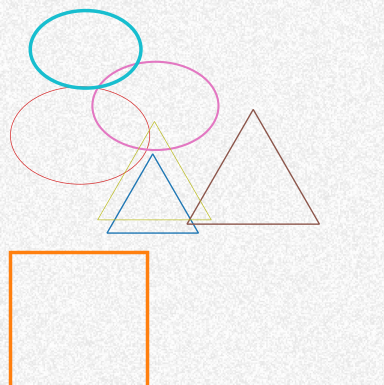[{"shape": "triangle", "thickness": 1, "radius": 0.69, "center": [0.397, 0.463]}, {"shape": "square", "thickness": 2.5, "radius": 0.89, "center": [0.203, 0.168]}, {"shape": "oval", "thickness": 0.5, "radius": 0.9, "center": [0.208, 0.648]}, {"shape": "triangle", "thickness": 1, "radius": 0.99, "center": [0.658, 0.517]}, {"shape": "oval", "thickness": 1.5, "radius": 0.82, "center": [0.404, 0.725]}, {"shape": "triangle", "thickness": 0.5, "radius": 0.85, "center": [0.401, 0.514]}, {"shape": "oval", "thickness": 2.5, "radius": 0.72, "center": [0.222, 0.872]}]